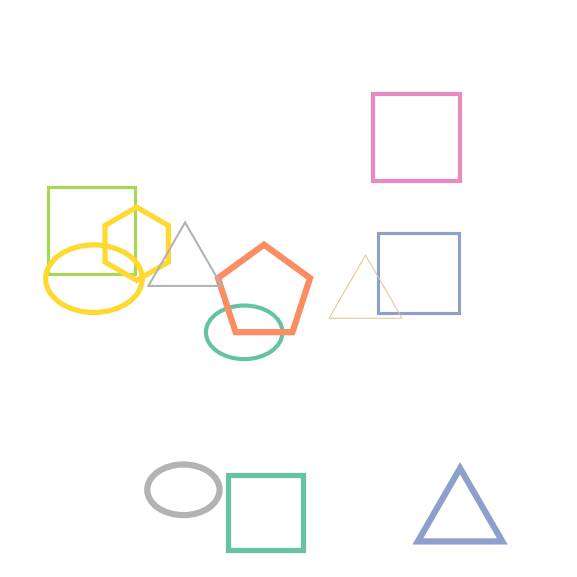[{"shape": "oval", "thickness": 2, "radius": 0.33, "center": [0.423, 0.424]}, {"shape": "square", "thickness": 2.5, "radius": 0.32, "center": [0.459, 0.112]}, {"shape": "pentagon", "thickness": 3, "radius": 0.42, "center": [0.457, 0.492]}, {"shape": "triangle", "thickness": 3, "radius": 0.42, "center": [0.797, 0.104]}, {"shape": "square", "thickness": 1.5, "radius": 0.35, "center": [0.725, 0.526]}, {"shape": "square", "thickness": 2, "radius": 0.38, "center": [0.721, 0.761]}, {"shape": "square", "thickness": 1.5, "radius": 0.38, "center": [0.158, 0.601]}, {"shape": "hexagon", "thickness": 2.5, "radius": 0.32, "center": [0.237, 0.577]}, {"shape": "oval", "thickness": 2.5, "radius": 0.42, "center": [0.163, 0.517]}, {"shape": "triangle", "thickness": 0.5, "radius": 0.36, "center": [0.633, 0.484]}, {"shape": "triangle", "thickness": 1, "radius": 0.37, "center": [0.32, 0.541]}, {"shape": "oval", "thickness": 3, "radius": 0.31, "center": [0.318, 0.151]}]